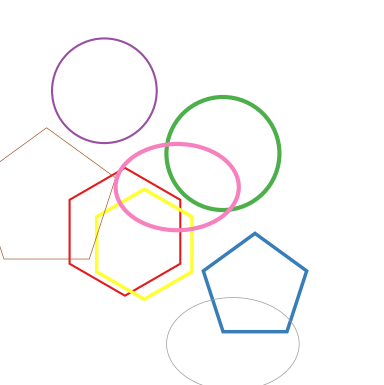[{"shape": "hexagon", "thickness": 1.5, "radius": 0.83, "center": [0.325, 0.398]}, {"shape": "pentagon", "thickness": 2.5, "radius": 0.71, "center": [0.662, 0.253]}, {"shape": "circle", "thickness": 3, "radius": 0.73, "center": [0.579, 0.601]}, {"shape": "circle", "thickness": 1.5, "radius": 0.68, "center": [0.271, 0.764]}, {"shape": "hexagon", "thickness": 2.5, "radius": 0.71, "center": [0.375, 0.366]}, {"shape": "pentagon", "thickness": 0.5, "radius": 0.94, "center": [0.121, 0.48]}, {"shape": "oval", "thickness": 3, "radius": 0.8, "center": [0.46, 0.514]}, {"shape": "oval", "thickness": 0.5, "radius": 0.86, "center": [0.605, 0.107]}]